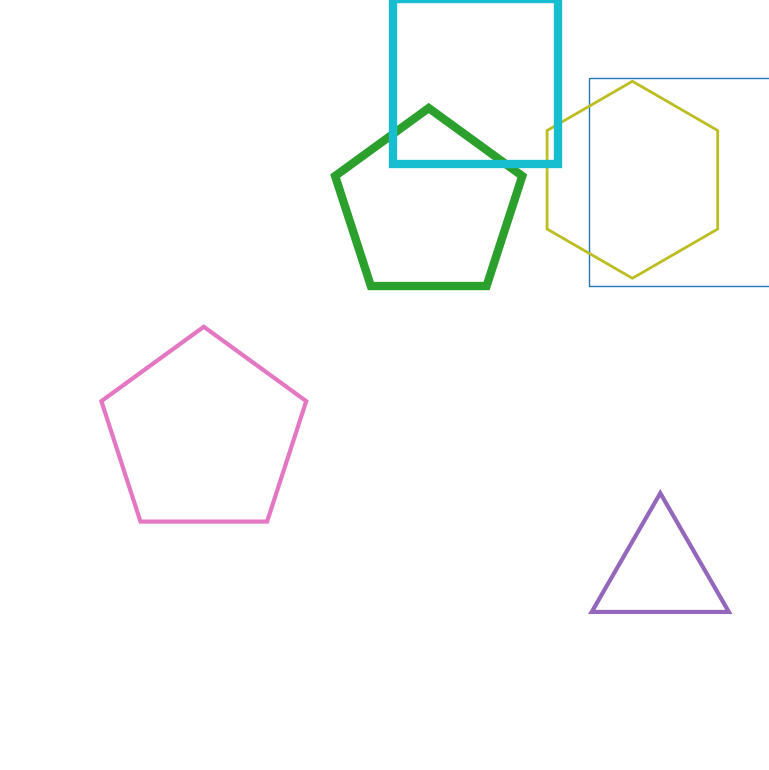[{"shape": "square", "thickness": 0.5, "radius": 0.67, "center": [0.9, 0.764]}, {"shape": "pentagon", "thickness": 3, "radius": 0.64, "center": [0.557, 0.732]}, {"shape": "triangle", "thickness": 1.5, "radius": 0.51, "center": [0.858, 0.257]}, {"shape": "pentagon", "thickness": 1.5, "radius": 0.7, "center": [0.265, 0.436]}, {"shape": "hexagon", "thickness": 1, "radius": 0.64, "center": [0.821, 0.767]}, {"shape": "square", "thickness": 3, "radius": 0.54, "center": [0.617, 0.894]}]